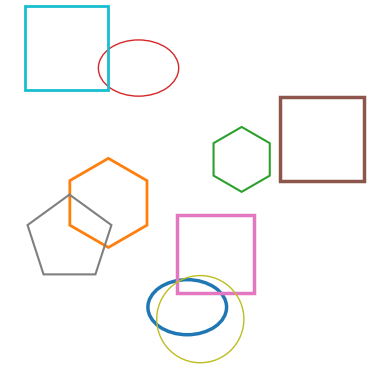[{"shape": "oval", "thickness": 2.5, "radius": 0.51, "center": [0.486, 0.202]}, {"shape": "hexagon", "thickness": 2, "radius": 0.58, "center": [0.282, 0.473]}, {"shape": "hexagon", "thickness": 1.5, "radius": 0.42, "center": [0.628, 0.586]}, {"shape": "oval", "thickness": 1, "radius": 0.52, "center": [0.36, 0.823]}, {"shape": "square", "thickness": 2.5, "radius": 0.54, "center": [0.837, 0.638]}, {"shape": "square", "thickness": 2.5, "radius": 0.5, "center": [0.559, 0.341]}, {"shape": "pentagon", "thickness": 1.5, "radius": 0.57, "center": [0.18, 0.38]}, {"shape": "circle", "thickness": 1, "radius": 0.57, "center": [0.52, 0.171]}, {"shape": "square", "thickness": 2, "radius": 0.54, "center": [0.173, 0.876]}]